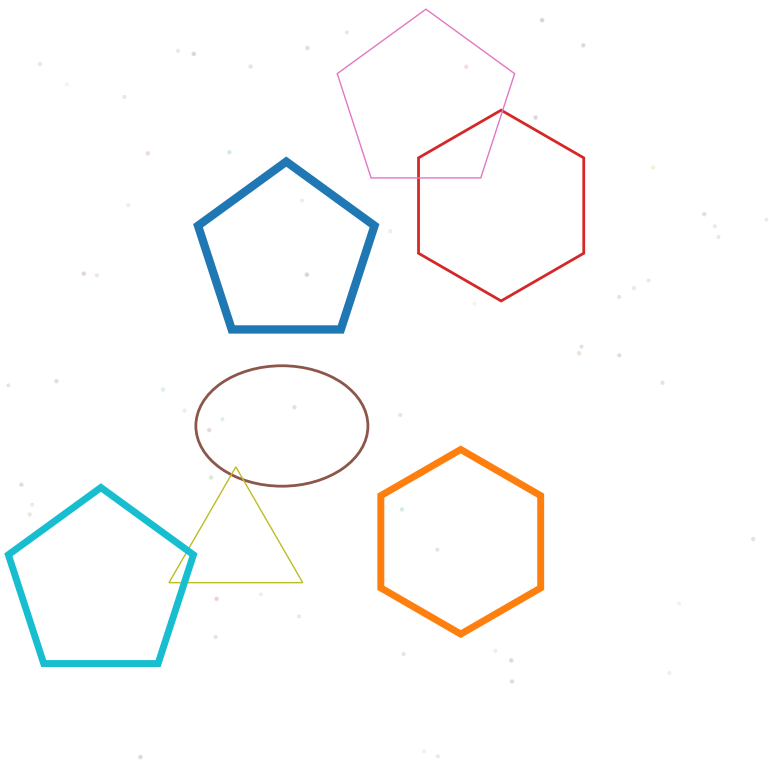[{"shape": "pentagon", "thickness": 3, "radius": 0.6, "center": [0.372, 0.67]}, {"shape": "hexagon", "thickness": 2.5, "radius": 0.6, "center": [0.598, 0.296]}, {"shape": "hexagon", "thickness": 1, "radius": 0.62, "center": [0.651, 0.733]}, {"shape": "oval", "thickness": 1, "radius": 0.56, "center": [0.366, 0.447]}, {"shape": "pentagon", "thickness": 0.5, "radius": 0.61, "center": [0.553, 0.867]}, {"shape": "triangle", "thickness": 0.5, "radius": 0.5, "center": [0.306, 0.293]}, {"shape": "pentagon", "thickness": 2.5, "radius": 0.63, "center": [0.131, 0.24]}]